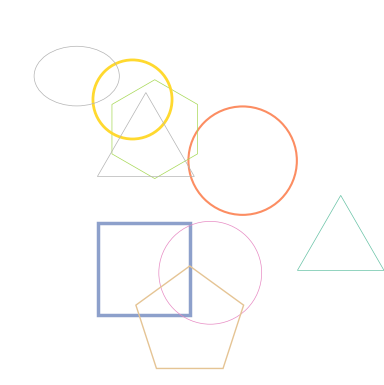[{"shape": "triangle", "thickness": 0.5, "radius": 0.65, "center": [0.885, 0.363]}, {"shape": "circle", "thickness": 1.5, "radius": 0.7, "center": [0.63, 0.583]}, {"shape": "square", "thickness": 2.5, "radius": 0.6, "center": [0.373, 0.302]}, {"shape": "circle", "thickness": 0.5, "radius": 0.67, "center": [0.546, 0.291]}, {"shape": "hexagon", "thickness": 0.5, "radius": 0.64, "center": [0.402, 0.665]}, {"shape": "circle", "thickness": 2, "radius": 0.51, "center": [0.344, 0.742]}, {"shape": "pentagon", "thickness": 1, "radius": 0.74, "center": [0.493, 0.162]}, {"shape": "triangle", "thickness": 0.5, "radius": 0.73, "center": [0.379, 0.614]}, {"shape": "oval", "thickness": 0.5, "radius": 0.55, "center": [0.199, 0.802]}]